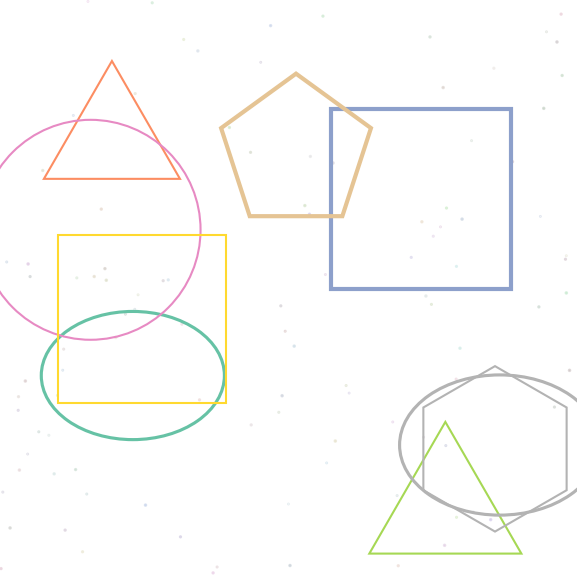[{"shape": "oval", "thickness": 1.5, "radius": 0.79, "center": [0.23, 0.349]}, {"shape": "triangle", "thickness": 1, "radius": 0.68, "center": [0.194, 0.757]}, {"shape": "square", "thickness": 2, "radius": 0.78, "center": [0.729, 0.655]}, {"shape": "circle", "thickness": 1, "radius": 0.95, "center": [0.157, 0.601]}, {"shape": "triangle", "thickness": 1, "radius": 0.76, "center": [0.771, 0.117]}, {"shape": "square", "thickness": 1, "radius": 0.73, "center": [0.245, 0.447]}, {"shape": "pentagon", "thickness": 2, "radius": 0.68, "center": [0.513, 0.735]}, {"shape": "hexagon", "thickness": 1, "radius": 0.72, "center": [0.857, 0.222]}, {"shape": "oval", "thickness": 1.5, "radius": 0.87, "center": [0.865, 0.229]}]